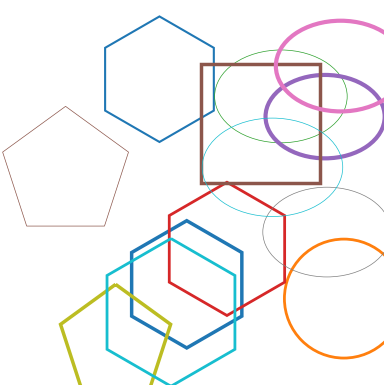[{"shape": "hexagon", "thickness": 2.5, "radius": 0.83, "center": [0.485, 0.261]}, {"shape": "hexagon", "thickness": 1.5, "radius": 0.82, "center": [0.414, 0.794]}, {"shape": "circle", "thickness": 2, "radius": 0.77, "center": [0.893, 0.224]}, {"shape": "oval", "thickness": 0.5, "radius": 0.86, "center": [0.73, 0.75]}, {"shape": "hexagon", "thickness": 2, "radius": 0.87, "center": [0.589, 0.354]}, {"shape": "oval", "thickness": 3, "radius": 0.77, "center": [0.844, 0.697]}, {"shape": "square", "thickness": 2.5, "radius": 0.77, "center": [0.676, 0.68]}, {"shape": "pentagon", "thickness": 0.5, "radius": 0.86, "center": [0.17, 0.552]}, {"shape": "oval", "thickness": 3, "radius": 0.84, "center": [0.885, 0.828]}, {"shape": "oval", "thickness": 0.5, "radius": 0.83, "center": [0.849, 0.397]}, {"shape": "pentagon", "thickness": 2.5, "radius": 0.75, "center": [0.3, 0.111]}, {"shape": "oval", "thickness": 0.5, "radius": 0.91, "center": [0.708, 0.565]}, {"shape": "hexagon", "thickness": 2, "radius": 0.96, "center": [0.444, 0.189]}]